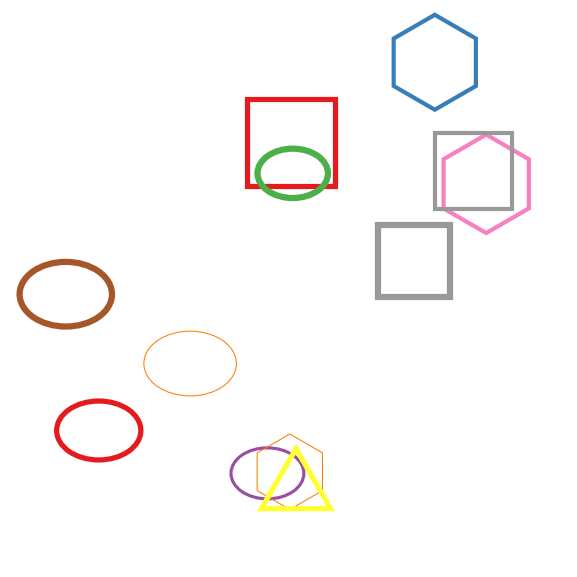[{"shape": "square", "thickness": 2.5, "radius": 0.38, "center": [0.504, 0.753]}, {"shape": "oval", "thickness": 2.5, "radius": 0.36, "center": [0.171, 0.254]}, {"shape": "hexagon", "thickness": 2, "radius": 0.41, "center": [0.753, 0.891]}, {"shape": "oval", "thickness": 3, "radius": 0.31, "center": [0.507, 0.699]}, {"shape": "oval", "thickness": 1.5, "radius": 0.32, "center": [0.463, 0.179]}, {"shape": "hexagon", "thickness": 0.5, "radius": 0.33, "center": [0.502, 0.182]}, {"shape": "oval", "thickness": 0.5, "radius": 0.4, "center": [0.329, 0.37]}, {"shape": "triangle", "thickness": 2.5, "radius": 0.35, "center": [0.513, 0.153]}, {"shape": "oval", "thickness": 3, "radius": 0.4, "center": [0.114, 0.49]}, {"shape": "hexagon", "thickness": 2, "radius": 0.43, "center": [0.842, 0.681]}, {"shape": "square", "thickness": 3, "radius": 0.31, "center": [0.717, 0.547]}, {"shape": "square", "thickness": 2, "radius": 0.33, "center": [0.82, 0.703]}]